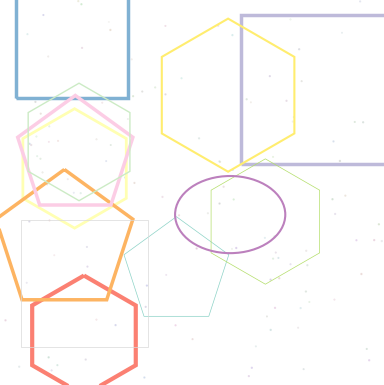[{"shape": "pentagon", "thickness": 0.5, "radius": 0.72, "center": [0.458, 0.294]}, {"shape": "hexagon", "thickness": 2, "radius": 0.78, "center": [0.194, 0.563]}, {"shape": "square", "thickness": 2.5, "radius": 0.97, "center": [0.82, 0.768]}, {"shape": "hexagon", "thickness": 3, "radius": 0.78, "center": [0.218, 0.129]}, {"shape": "square", "thickness": 2.5, "radius": 0.73, "center": [0.187, 0.892]}, {"shape": "pentagon", "thickness": 2.5, "radius": 0.94, "center": [0.167, 0.373]}, {"shape": "hexagon", "thickness": 0.5, "radius": 0.81, "center": [0.689, 0.425]}, {"shape": "pentagon", "thickness": 2.5, "radius": 0.79, "center": [0.196, 0.595]}, {"shape": "square", "thickness": 0.5, "radius": 0.82, "center": [0.219, 0.263]}, {"shape": "oval", "thickness": 1.5, "radius": 0.72, "center": [0.598, 0.443]}, {"shape": "hexagon", "thickness": 1, "radius": 0.76, "center": [0.205, 0.631]}, {"shape": "hexagon", "thickness": 1.5, "radius": 0.99, "center": [0.592, 0.753]}]